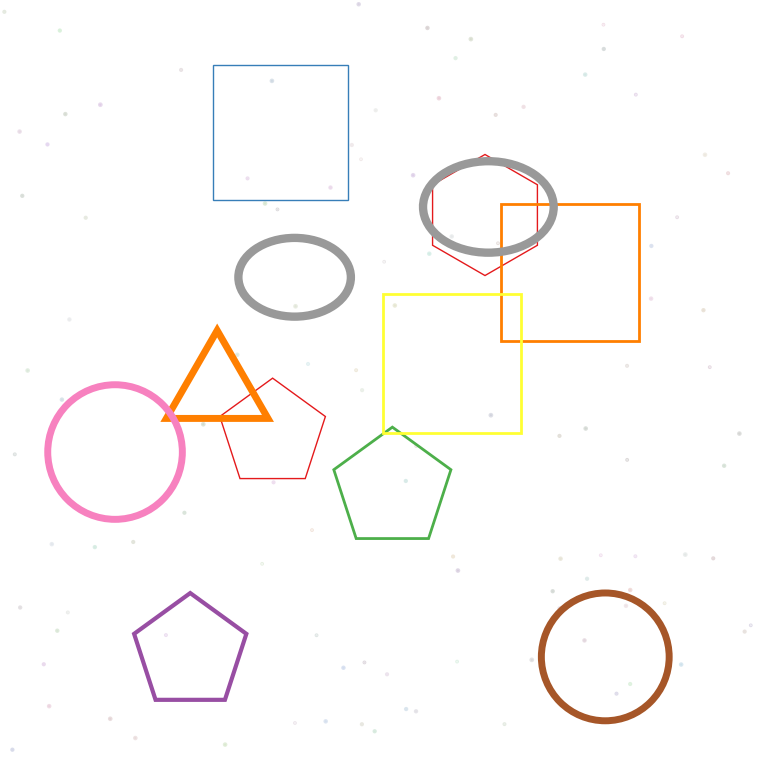[{"shape": "pentagon", "thickness": 0.5, "radius": 0.36, "center": [0.354, 0.437]}, {"shape": "hexagon", "thickness": 0.5, "radius": 0.39, "center": [0.63, 0.721]}, {"shape": "square", "thickness": 0.5, "radius": 0.44, "center": [0.364, 0.828]}, {"shape": "pentagon", "thickness": 1, "radius": 0.4, "center": [0.51, 0.365]}, {"shape": "pentagon", "thickness": 1.5, "radius": 0.38, "center": [0.247, 0.153]}, {"shape": "square", "thickness": 1, "radius": 0.45, "center": [0.74, 0.646]}, {"shape": "triangle", "thickness": 2.5, "radius": 0.38, "center": [0.282, 0.495]}, {"shape": "square", "thickness": 1, "radius": 0.45, "center": [0.587, 0.528]}, {"shape": "circle", "thickness": 2.5, "radius": 0.41, "center": [0.786, 0.147]}, {"shape": "circle", "thickness": 2.5, "radius": 0.44, "center": [0.149, 0.413]}, {"shape": "oval", "thickness": 3, "radius": 0.42, "center": [0.634, 0.731]}, {"shape": "oval", "thickness": 3, "radius": 0.37, "center": [0.383, 0.64]}]